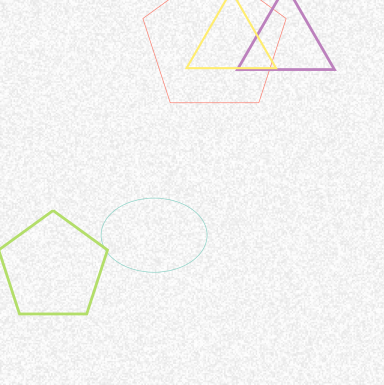[{"shape": "oval", "thickness": 0.5, "radius": 0.69, "center": [0.4, 0.389]}, {"shape": "pentagon", "thickness": 0.5, "radius": 0.98, "center": [0.557, 0.891]}, {"shape": "pentagon", "thickness": 2, "radius": 0.74, "center": [0.138, 0.305]}, {"shape": "triangle", "thickness": 2, "radius": 0.73, "center": [0.743, 0.892]}, {"shape": "triangle", "thickness": 1.5, "radius": 0.67, "center": [0.601, 0.89]}]